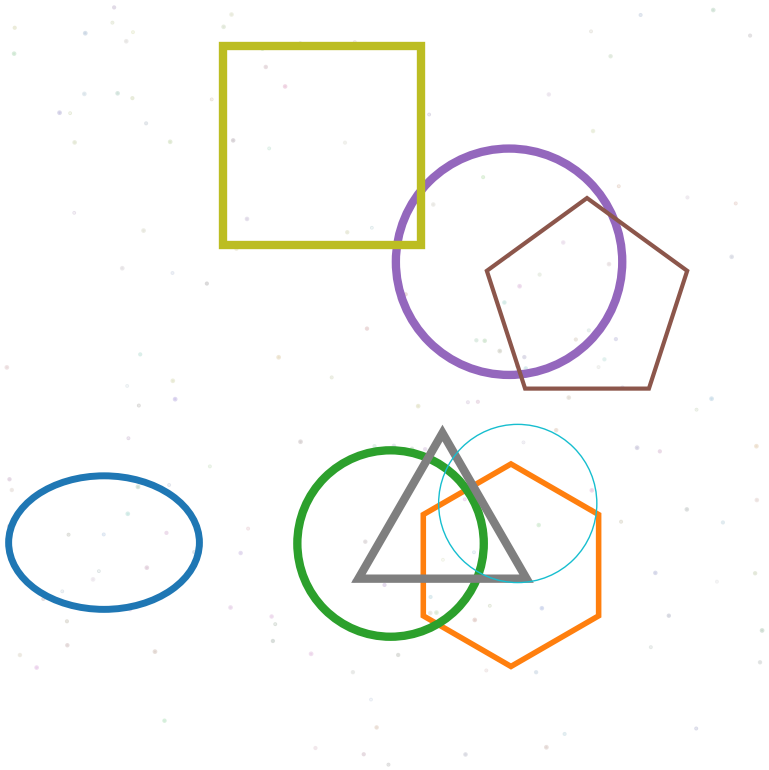[{"shape": "oval", "thickness": 2.5, "radius": 0.62, "center": [0.135, 0.295]}, {"shape": "hexagon", "thickness": 2, "radius": 0.66, "center": [0.664, 0.266]}, {"shape": "circle", "thickness": 3, "radius": 0.61, "center": [0.507, 0.294]}, {"shape": "circle", "thickness": 3, "radius": 0.73, "center": [0.661, 0.66]}, {"shape": "pentagon", "thickness": 1.5, "radius": 0.68, "center": [0.762, 0.606]}, {"shape": "triangle", "thickness": 3, "radius": 0.63, "center": [0.575, 0.312]}, {"shape": "square", "thickness": 3, "radius": 0.65, "center": [0.418, 0.811]}, {"shape": "circle", "thickness": 0.5, "radius": 0.51, "center": [0.672, 0.346]}]